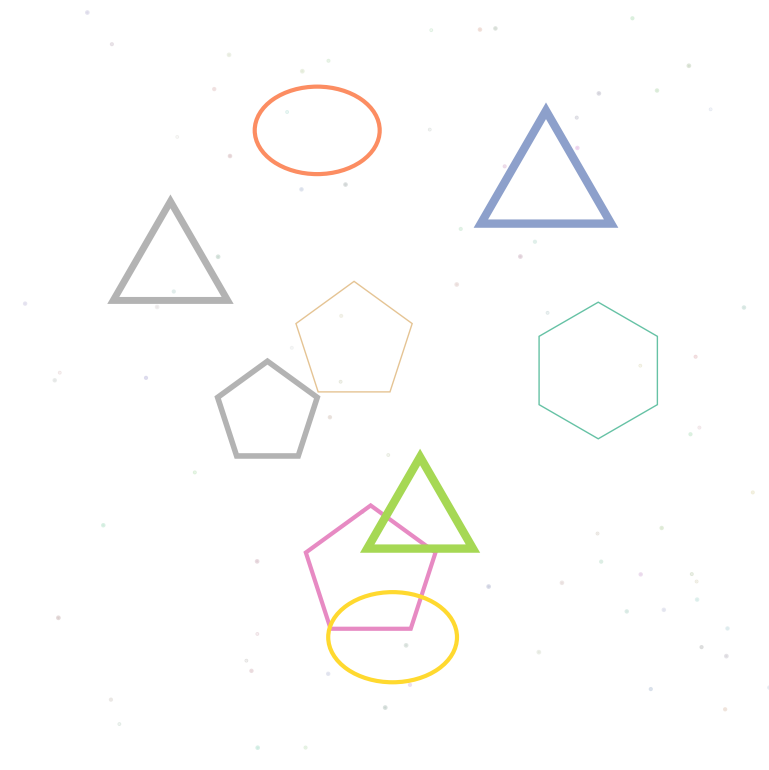[{"shape": "hexagon", "thickness": 0.5, "radius": 0.44, "center": [0.777, 0.519]}, {"shape": "oval", "thickness": 1.5, "radius": 0.41, "center": [0.412, 0.831]}, {"shape": "triangle", "thickness": 3, "radius": 0.49, "center": [0.709, 0.758]}, {"shape": "pentagon", "thickness": 1.5, "radius": 0.44, "center": [0.481, 0.255]}, {"shape": "triangle", "thickness": 3, "radius": 0.4, "center": [0.546, 0.327]}, {"shape": "oval", "thickness": 1.5, "radius": 0.42, "center": [0.51, 0.172]}, {"shape": "pentagon", "thickness": 0.5, "radius": 0.4, "center": [0.46, 0.555]}, {"shape": "pentagon", "thickness": 2, "radius": 0.34, "center": [0.347, 0.463]}, {"shape": "triangle", "thickness": 2.5, "radius": 0.43, "center": [0.221, 0.653]}]